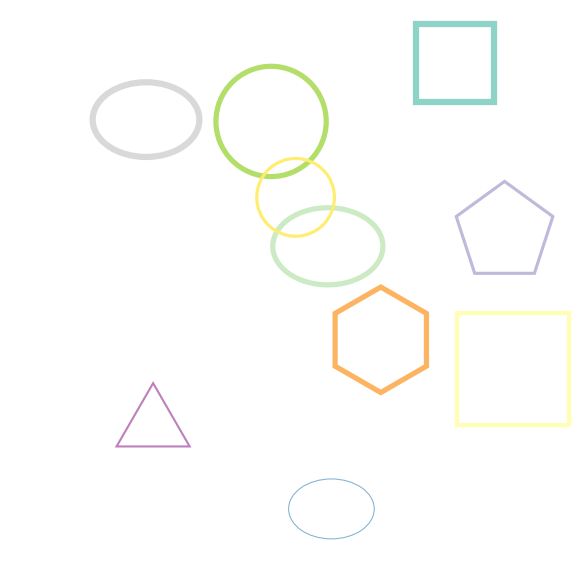[{"shape": "square", "thickness": 3, "radius": 0.33, "center": [0.788, 0.89]}, {"shape": "square", "thickness": 2, "radius": 0.48, "center": [0.888, 0.36]}, {"shape": "pentagon", "thickness": 1.5, "radius": 0.44, "center": [0.874, 0.597]}, {"shape": "oval", "thickness": 0.5, "radius": 0.37, "center": [0.574, 0.118]}, {"shape": "hexagon", "thickness": 2.5, "radius": 0.46, "center": [0.659, 0.411]}, {"shape": "circle", "thickness": 2.5, "radius": 0.48, "center": [0.469, 0.789]}, {"shape": "oval", "thickness": 3, "radius": 0.46, "center": [0.253, 0.792]}, {"shape": "triangle", "thickness": 1, "radius": 0.37, "center": [0.265, 0.263]}, {"shape": "oval", "thickness": 2.5, "radius": 0.48, "center": [0.568, 0.573]}, {"shape": "circle", "thickness": 1.5, "radius": 0.34, "center": [0.512, 0.657]}]